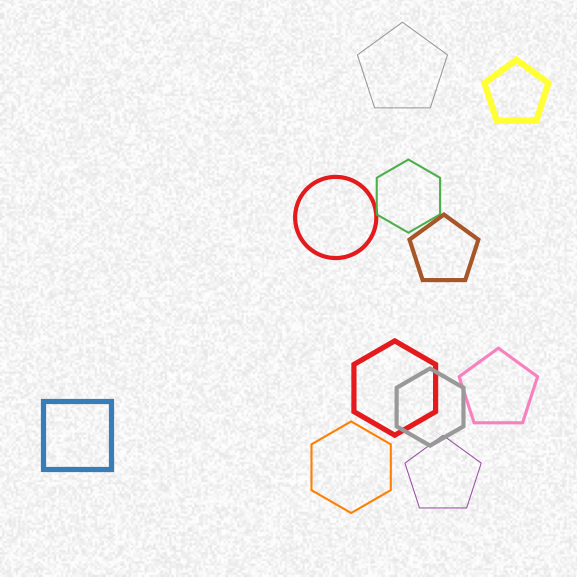[{"shape": "hexagon", "thickness": 2.5, "radius": 0.41, "center": [0.684, 0.327]}, {"shape": "circle", "thickness": 2, "radius": 0.35, "center": [0.581, 0.623]}, {"shape": "square", "thickness": 2.5, "radius": 0.29, "center": [0.133, 0.245]}, {"shape": "hexagon", "thickness": 1, "radius": 0.32, "center": [0.707, 0.66]}, {"shape": "pentagon", "thickness": 0.5, "radius": 0.35, "center": [0.767, 0.176]}, {"shape": "hexagon", "thickness": 1, "radius": 0.4, "center": [0.608, 0.19]}, {"shape": "pentagon", "thickness": 3, "radius": 0.29, "center": [0.894, 0.837]}, {"shape": "pentagon", "thickness": 2, "radius": 0.31, "center": [0.769, 0.565]}, {"shape": "pentagon", "thickness": 1.5, "radius": 0.36, "center": [0.863, 0.325]}, {"shape": "hexagon", "thickness": 2, "radius": 0.33, "center": [0.745, 0.294]}, {"shape": "pentagon", "thickness": 0.5, "radius": 0.41, "center": [0.697, 0.879]}]